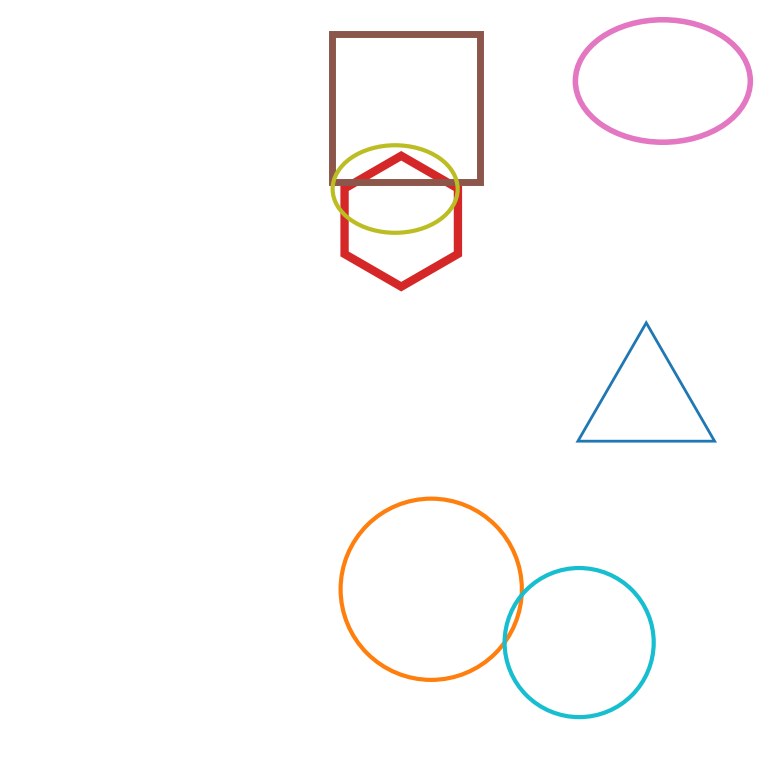[{"shape": "triangle", "thickness": 1, "radius": 0.51, "center": [0.839, 0.478]}, {"shape": "circle", "thickness": 1.5, "radius": 0.59, "center": [0.56, 0.235]}, {"shape": "hexagon", "thickness": 3, "radius": 0.43, "center": [0.521, 0.713]}, {"shape": "square", "thickness": 2.5, "radius": 0.48, "center": [0.527, 0.86]}, {"shape": "oval", "thickness": 2, "radius": 0.57, "center": [0.861, 0.895]}, {"shape": "oval", "thickness": 1.5, "radius": 0.41, "center": [0.513, 0.755]}, {"shape": "circle", "thickness": 1.5, "radius": 0.48, "center": [0.752, 0.165]}]